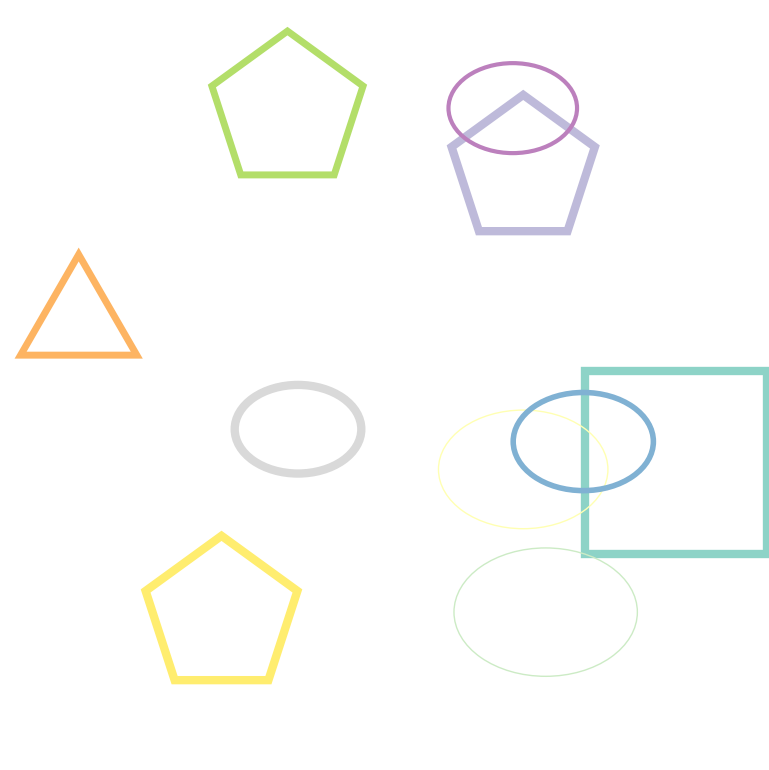[{"shape": "square", "thickness": 3, "radius": 0.59, "center": [0.878, 0.399]}, {"shape": "oval", "thickness": 0.5, "radius": 0.55, "center": [0.679, 0.39]}, {"shape": "pentagon", "thickness": 3, "radius": 0.49, "center": [0.68, 0.779]}, {"shape": "oval", "thickness": 2, "radius": 0.46, "center": [0.758, 0.427]}, {"shape": "triangle", "thickness": 2.5, "radius": 0.44, "center": [0.102, 0.582]}, {"shape": "pentagon", "thickness": 2.5, "radius": 0.52, "center": [0.373, 0.856]}, {"shape": "oval", "thickness": 3, "radius": 0.41, "center": [0.387, 0.443]}, {"shape": "oval", "thickness": 1.5, "radius": 0.42, "center": [0.666, 0.86]}, {"shape": "oval", "thickness": 0.5, "radius": 0.6, "center": [0.709, 0.205]}, {"shape": "pentagon", "thickness": 3, "radius": 0.52, "center": [0.288, 0.201]}]